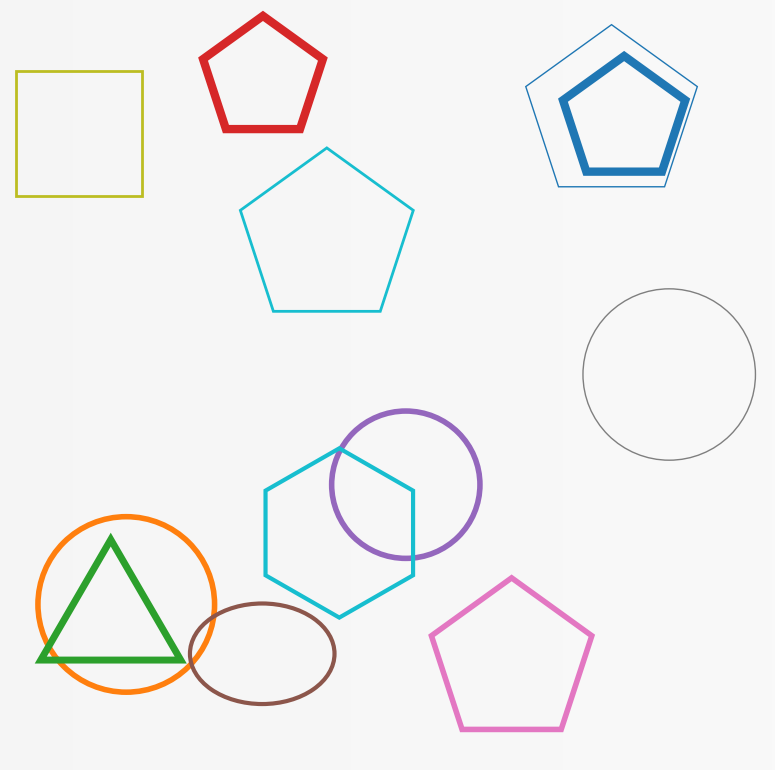[{"shape": "pentagon", "thickness": 0.5, "radius": 0.58, "center": [0.789, 0.852]}, {"shape": "pentagon", "thickness": 3, "radius": 0.42, "center": [0.805, 0.844]}, {"shape": "circle", "thickness": 2, "radius": 0.57, "center": [0.163, 0.215]}, {"shape": "triangle", "thickness": 2.5, "radius": 0.52, "center": [0.143, 0.195]}, {"shape": "pentagon", "thickness": 3, "radius": 0.41, "center": [0.339, 0.898]}, {"shape": "circle", "thickness": 2, "radius": 0.48, "center": [0.524, 0.371]}, {"shape": "oval", "thickness": 1.5, "radius": 0.47, "center": [0.338, 0.151]}, {"shape": "pentagon", "thickness": 2, "radius": 0.54, "center": [0.66, 0.141]}, {"shape": "circle", "thickness": 0.5, "radius": 0.56, "center": [0.863, 0.514]}, {"shape": "square", "thickness": 1, "radius": 0.41, "center": [0.102, 0.826]}, {"shape": "pentagon", "thickness": 1, "radius": 0.59, "center": [0.422, 0.691]}, {"shape": "hexagon", "thickness": 1.5, "radius": 0.55, "center": [0.438, 0.308]}]